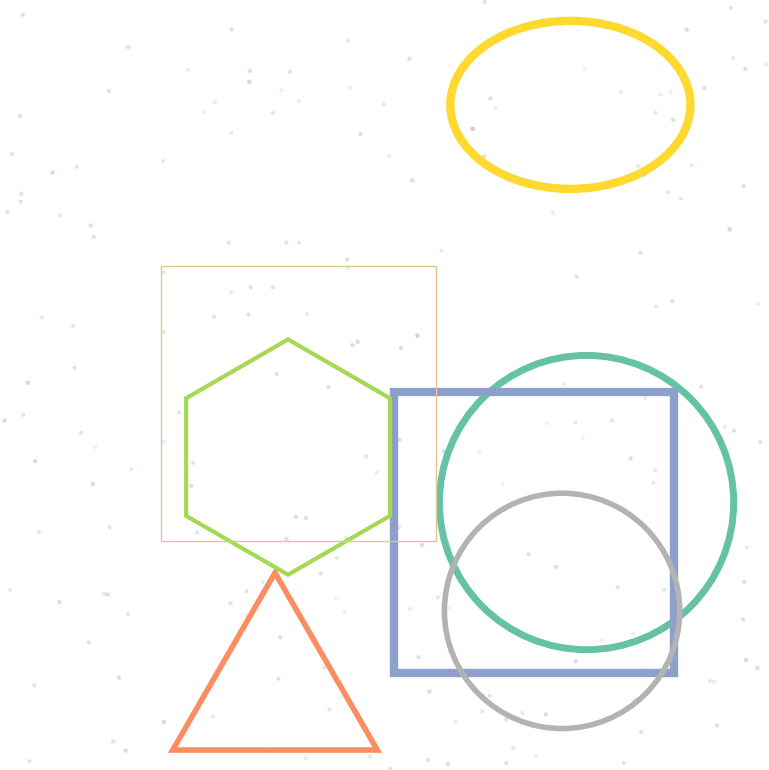[{"shape": "circle", "thickness": 2.5, "radius": 0.96, "center": [0.762, 0.347]}, {"shape": "triangle", "thickness": 2, "radius": 0.77, "center": [0.357, 0.103]}, {"shape": "square", "thickness": 3, "radius": 0.91, "center": [0.693, 0.308]}, {"shape": "hexagon", "thickness": 1.5, "radius": 0.76, "center": [0.374, 0.406]}, {"shape": "oval", "thickness": 3, "radius": 0.78, "center": [0.741, 0.864]}, {"shape": "square", "thickness": 0.5, "radius": 0.89, "center": [0.388, 0.476]}, {"shape": "circle", "thickness": 2, "radius": 0.76, "center": [0.73, 0.207]}]